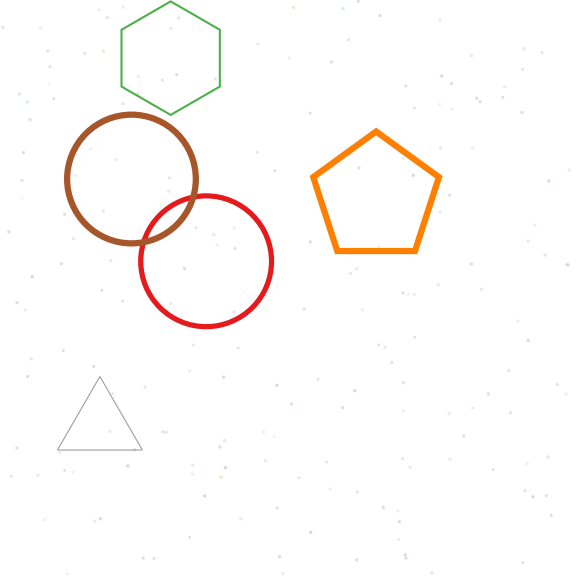[{"shape": "circle", "thickness": 2.5, "radius": 0.57, "center": [0.357, 0.547]}, {"shape": "hexagon", "thickness": 1, "radius": 0.49, "center": [0.296, 0.898]}, {"shape": "pentagon", "thickness": 3, "radius": 0.57, "center": [0.651, 0.657]}, {"shape": "circle", "thickness": 3, "radius": 0.56, "center": [0.228, 0.689]}, {"shape": "triangle", "thickness": 0.5, "radius": 0.42, "center": [0.173, 0.262]}]